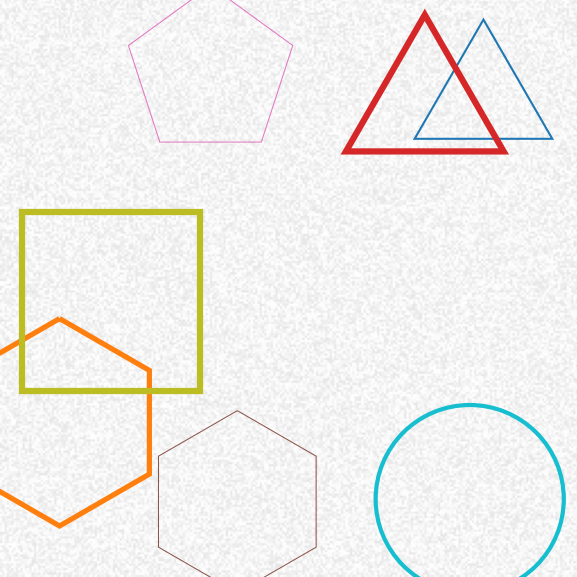[{"shape": "triangle", "thickness": 1, "radius": 0.69, "center": [0.837, 0.828]}, {"shape": "hexagon", "thickness": 2.5, "radius": 0.9, "center": [0.103, 0.268]}, {"shape": "triangle", "thickness": 3, "radius": 0.79, "center": [0.736, 0.816]}, {"shape": "hexagon", "thickness": 0.5, "radius": 0.79, "center": [0.411, 0.13]}, {"shape": "pentagon", "thickness": 0.5, "radius": 0.75, "center": [0.365, 0.874]}, {"shape": "square", "thickness": 3, "radius": 0.77, "center": [0.192, 0.477]}, {"shape": "circle", "thickness": 2, "radius": 0.81, "center": [0.813, 0.135]}]